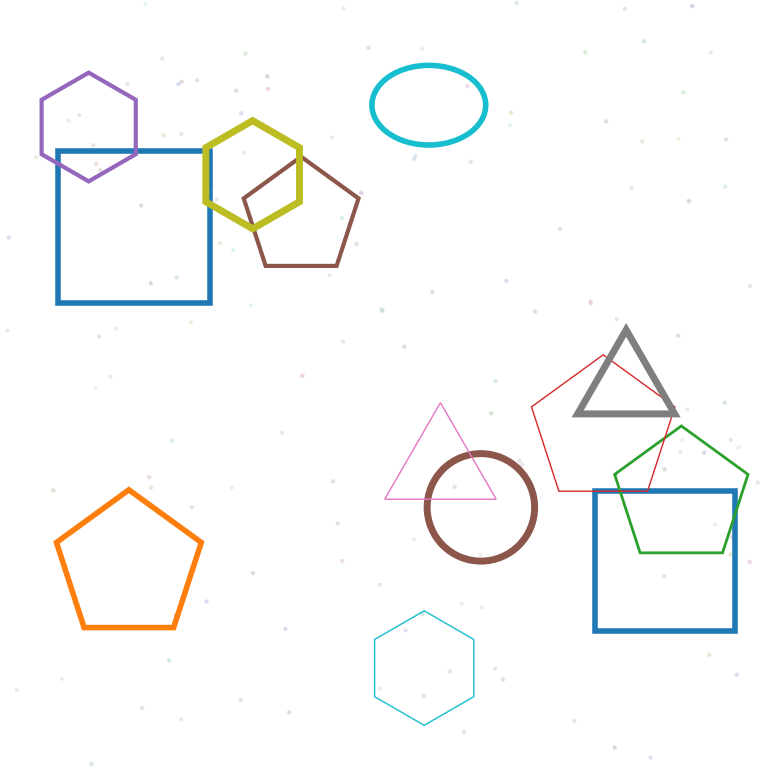[{"shape": "square", "thickness": 2, "radius": 0.45, "center": [0.863, 0.271]}, {"shape": "square", "thickness": 2, "radius": 0.49, "center": [0.174, 0.706]}, {"shape": "pentagon", "thickness": 2, "radius": 0.49, "center": [0.167, 0.265]}, {"shape": "pentagon", "thickness": 1, "radius": 0.46, "center": [0.885, 0.356]}, {"shape": "pentagon", "thickness": 0.5, "radius": 0.49, "center": [0.783, 0.441]}, {"shape": "hexagon", "thickness": 1.5, "radius": 0.35, "center": [0.115, 0.835]}, {"shape": "pentagon", "thickness": 1.5, "radius": 0.39, "center": [0.391, 0.718]}, {"shape": "circle", "thickness": 2.5, "radius": 0.35, "center": [0.625, 0.341]}, {"shape": "triangle", "thickness": 0.5, "radius": 0.42, "center": [0.572, 0.393]}, {"shape": "triangle", "thickness": 2.5, "radius": 0.36, "center": [0.813, 0.499]}, {"shape": "hexagon", "thickness": 2.5, "radius": 0.35, "center": [0.328, 0.773]}, {"shape": "oval", "thickness": 2, "radius": 0.37, "center": [0.557, 0.863]}, {"shape": "hexagon", "thickness": 0.5, "radius": 0.37, "center": [0.551, 0.132]}]